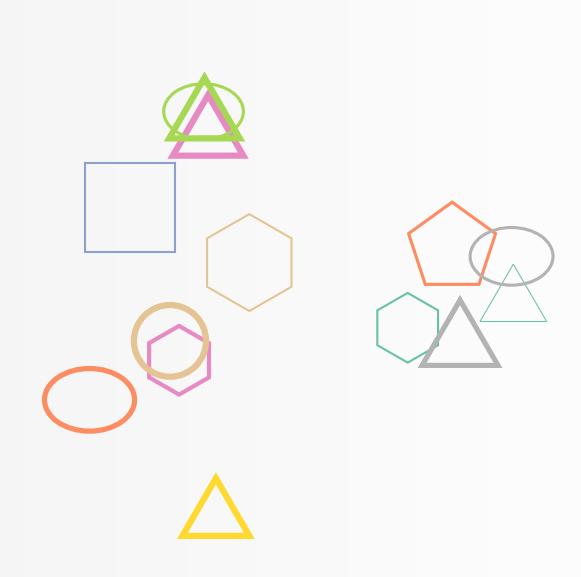[{"shape": "triangle", "thickness": 0.5, "radius": 0.33, "center": [0.883, 0.476]}, {"shape": "hexagon", "thickness": 1, "radius": 0.3, "center": [0.701, 0.432]}, {"shape": "oval", "thickness": 2.5, "radius": 0.39, "center": [0.154, 0.307]}, {"shape": "pentagon", "thickness": 1.5, "radius": 0.39, "center": [0.778, 0.57]}, {"shape": "square", "thickness": 1, "radius": 0.38, "center": [0.224, 0.639]}, {"shape": "hexagon", "thickness": 2, "radius": 0.3, "center": [0.308, 0.375]}, {"shape": "triangle", "thickness": 3, "radius": 0.35, "center": [0.358, 0.765]}, {"shape": "triangle", "thickness": 3, "radius": 0.35, "center": [0.352, 0.795]}, {"shape": "oval", "thickness": 1.5, "radius": 0.34, "center": [0.35, 0.806]}, {"shape": "triangle", "thickness": 3, "radius": 0.33, "center": [0.371, 0.104]}, {"shape": "hexagon", "thickness": 1, "radius": 0.42, "center": [0.429, 0.544]}, {"shape": "circle", "thickness": 3, "radius": 0.31, "center": [0.292, 0.409]}, {"shape": "oval", "thickness": 1.5, "radius": 0.36, "center": [0.88, 0.555]}, {"shape": "triangle", "thickness": 2.5, "radius": 0.38, "center": [0.791, 0.404]}]